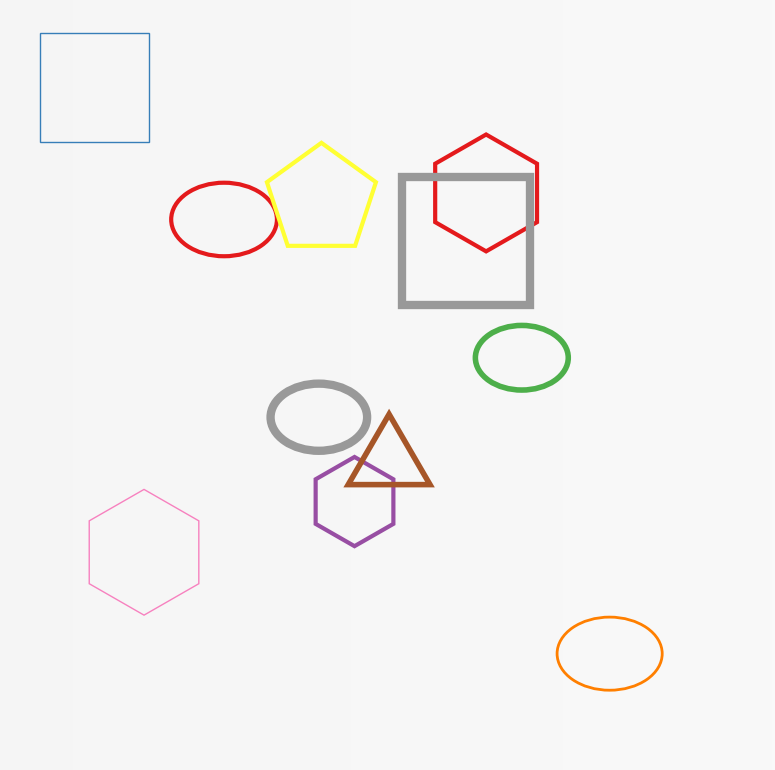[{"shape": "hexagon", "thickness": 1.5, "radius": 0.38, "center": [0.627, 0.749]}, {"shape": "oval", "thickness": 1.5, "radius": 0.34, "center": [0.289, 0.715]}, {"shape": "square", "thickness": 0.5, "radius": 0.35, "center": [0.122, 0.886]}, {"shape": "oval", "thickness": 2, "radius": 0.3, "center": [0.673, 0.535]}, {"shape": "hexagon", "thickness": 1.5, "radius": 0.29, "center": [0.457, 0.349]}, {"shape": "oval", "thickness": 1, "radius": 0.34, "center": [0.787, 0.151]}, {"shape": "pentagon", "thickness": 1.5, "radius": 0.37, "center": [0.415, 0.741]}, {"shape": "triangle", "thickness": 2, "radius": 0.3, "center": [0.502, 0.401]}, {"shape": "hexagon", "thickness": 0.5, "radius": 0.41, "center": [0.186, 0.283]}, {"shape": "oval", "thickness": 3, "radius": 0.31, "center": [0.411, 0.458]}, {"shape": "square", "thickness": 3, "radius": 0.41, "center": [0.602, 0.687]}]